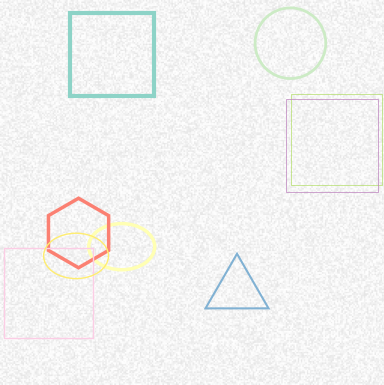[{"shape": "square", "thickness": 3, "radius": 0.54, "center": [0.291, 0.858]}, {"shape": "oval", "thickness": 2.5, "radius": 0.43, "center": [0.316, 0.359]}, {"shape": "hexagon", "thickness": 2.5, "radius": 0.45, "center": [0.204, 0.395]}, {"shape": "triangle", "thickness": 1.5, "radius": 0.47, "center": [0.616, 0.246]}, {"shape": "square", "thickness": 0.5, "radius": 0.59, "center": [0.874, 0.639]}, {"shape": "square", "thickness": 1, "radius": 0.58, "center": [0.126, 0.239]}, {"shape": "square", "thickness": 0.5, "radius": 0.6, "center": [0.863, 0.622]}, {"shape": "circle", "thickness": 2, "radius": 0.46, "center": [0.754, 0.888]}, {"shape": "oval", "thickness": 1, "radius": 0.42, "center": [0.198, 0.335]}]